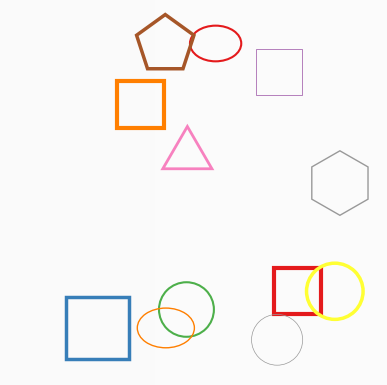[{"shape": "oval", "thickness": 1.5, "radius": 0.33, "center": [0.556, 0.887]}, {"shape": "square", "thickness": 3, "radius": 0.3, "center": [0.768, 0.243]}, {"shape": "square", "thickness": 2.5, "radius": 0.41, "center": [0.252, 0.148]}, {"shape": "circle", "thickness": 1.5, "radius": 0.35, "center": [0.481, 0.196]}, {"shape": "square", "thickness": 0.5, "radius": 0.3, "center": [0.721, 0.814]}, {"shape": "square", "thickness": 3, "radius": 0.31, "center": [0.363, 0.729]}, {"shape": "oval", "thickness": 1, "radius": 0.37, "center": [0.428, 0.148]}, {"shape": "circle", "thickness": 2.5, "radius": 0.36, "center": [0.864, 0.243]}, {"shape": "pentagon", "thickness": 2.5, "radius": 0.39, "center": [0.426, 0.884]}, {"shape": "triangle", "thickness": 2, "radius": 0.37, "center": [0.484, 0.598]}, {"shape": "circle", "thickness": 0.5, "radius": 0.33, "center": [0.715, 0.117]}, {"shape": "hexagon", "thickness": 1, "radius": 0.42, "center": [0.877, 0.525]}]